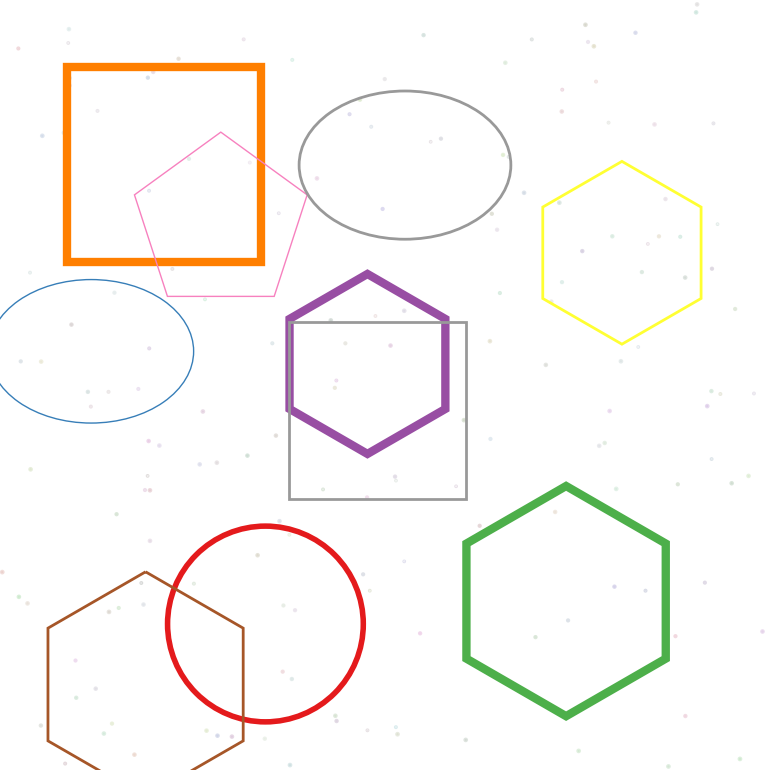[{"shape": "circle", "thickness": 2, "radius": 0.64, "center": [0.345, 0.19]}, {"shape": "oval", "thickness": 0.5, "radius": 0.67, "center": [0.118, 0.544]}, {"shape": "hexagon", "thickness": 3, "radius": 0.75, "center": [0.735, 0.219]}, {"shape": "hexagon", "thickness": 3, "radius": 0.58, "center": [0.477, 0.527]}, {"shape": "square", "thickness": 3, "radius": 0.63, "center": [0.213, 0.787]}, {"shape": "hexagon", "thickness": 1, "radius": 0.59, "center": [0.808, 0.672]}, {"shape": "hexagon", "thickness": 1, "radius": 0.73, "center": [0.189, 0.111]}, {"shape": "pentagon", "thickness": 0.5, "radius": 0.59, "center": [0.287, 0.71]}, {"shape": "square", "thickness": 1, "radius": 0.58, "center": [0.49, 0.467]}, {"shape": "oval", "thickness": 1, "radius": 0.69, "center": [0.526, 0.786]}]